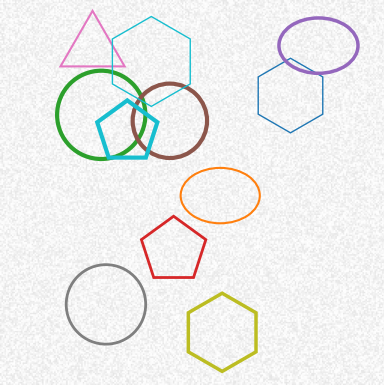[{"shape": "hexagon", "thickness": 1, "radius": 0.48, "center": [0.755, 0.752]}, {"shape": "oval", "thickness": 1.5, "radius": 0.51, "center": [0.572, 0.492]}, {"shape": "circle", "thickness": 3, "radius": 0.57, "center": [0.263, 0.702]}, {"shape": "pentagon", "thickness": 2, "radius": 0.44, "center": [0.451, 0.35]}, {"shape": "oval", "thickness": 2.5, "radius": 0.51, "center": [0.827, 0.881]}, {"shape": "circle", "thickness": 3, "radius": 0.48, "center": [0.441, 0.686]}, {"shape": "triangle", "thickness": 1.5, "radius": 0.48, "center": [0.24, 0.876]}, {"shape": "circle", "thickness": 2, "radius": 0.52, "center": [0.275, 0.209]}, {"shape": "hexagon", "thickness": 2.5, "radius": 0.51, "center": [0.577, 0.137]}, {"shape": "pentagon", "thickness": 3, "radius": 0.41, "center": [0.331, 0.657]}, {"shape": "hexagon", "thickness": 1, "radius": 0.58, "center": [0.393, 0.84]}]